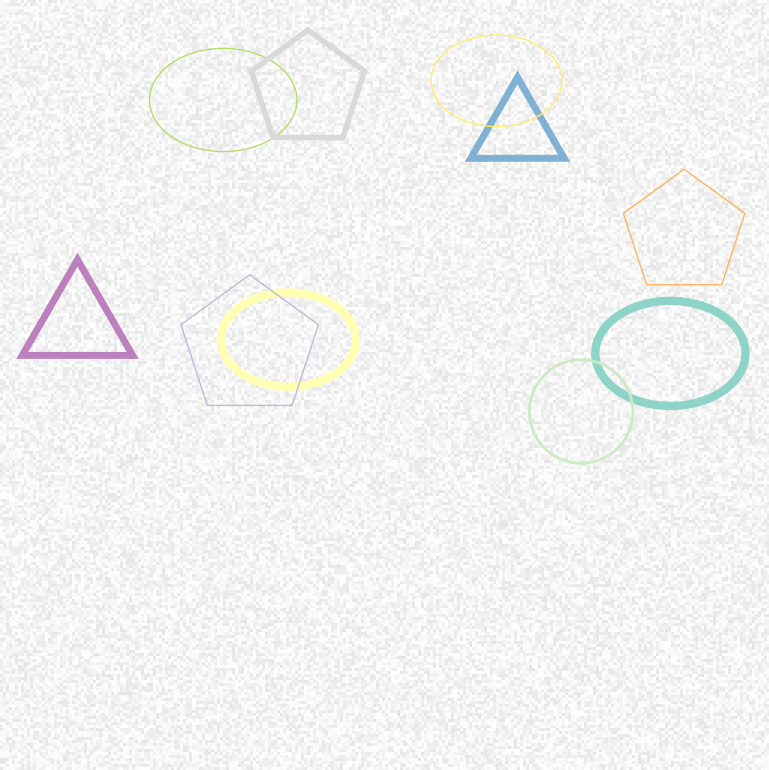[{"shape": "oval", "thickness": 3, "radius": 0.49, "center": [0.871, 0.541]}, {"shape": "oval", "thickness": 3, "radius": 0.44, "center": [0.374, 0.559]}, {"shape": "pentagon", "thickness": 0.5, "radius": 0.47, "center": [0.324, 0.549]}, {"shape": "triangle", "thickness": 2.5, "radius": 0.35, "center": [0.672, 0.829]}, {"shape": "pentagon", "thickness": 0.5, "radius": 0.41, "center": [0.888, 0.697]}, {"shape": "oval", "thickness": 0.5, "radius": 0.48, "center": [0.29, 0.87]}, {"shape": "pentagon", "thickness": 2, "radius": 0.39, "center": [0.4, 0.884]}, {"shape": "triangle", "thickness": 2.5, "radius": 0.41, "center": [0.101, 0.58]}, {"shape": "circle", "thickness": 1, "radius": 0.34, "center": [0.755, 0.466]}, {"shape": "oval", "thickness": 0.5, "radius": 0.42, "center": [0.645, 0.895]}]